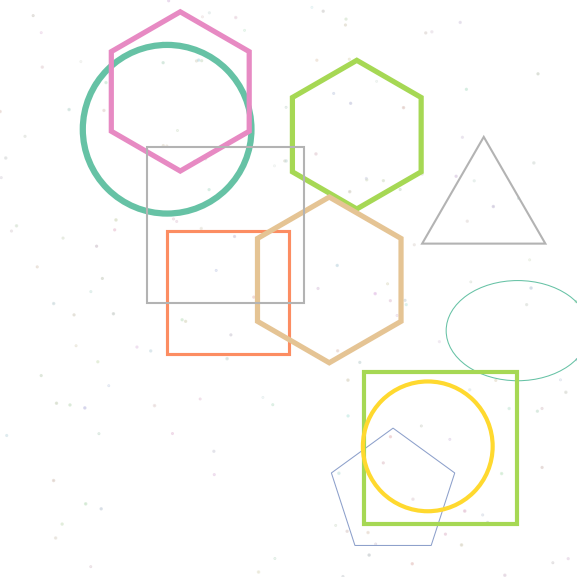[{"shape": "oval", "thickness": 0.5, "radius": 0.62, "center": [0.896, 0.427]}, {"shape": "circle", "thickness": 3, "radius": 0.73, "center": [0.289, 0.775]}, {"shape": "square", "thickness": 1.5, "radius": 0.53, "center": [0.395, 0.492]}, {"shape": "pentagon", "thickness": 0.5, "radius": 0.56, "center": [0.681, 0.145]}, {"shape": "hexagon", "thickness": 2.5, "radius": 0.69, "center": [0.312, 0.841]}, {"shape": "square", "thickness": 2, "radius": 0.66, "center": [0.763, 0.223]}, {"shape": "hexagon", "thickness": 2.5, "radius": 0.64, "center": [0.618, 0.766]}, {"shape": "circle", "thickness": 2, "radius": 0.56, "center": [0.741, 0.226]}, {"shape": "hexagon", "thickness": 2.5, "radius": 0.72, "center": [0.57, 0.514]}, {"shape": "triangle", "thickness": 1, "radius": 0.62, "center": [0.838, 0.639]}, {"shape": "square", "thickness": 1, "radius": 0.68, "center": [0.391, 0.61]}]